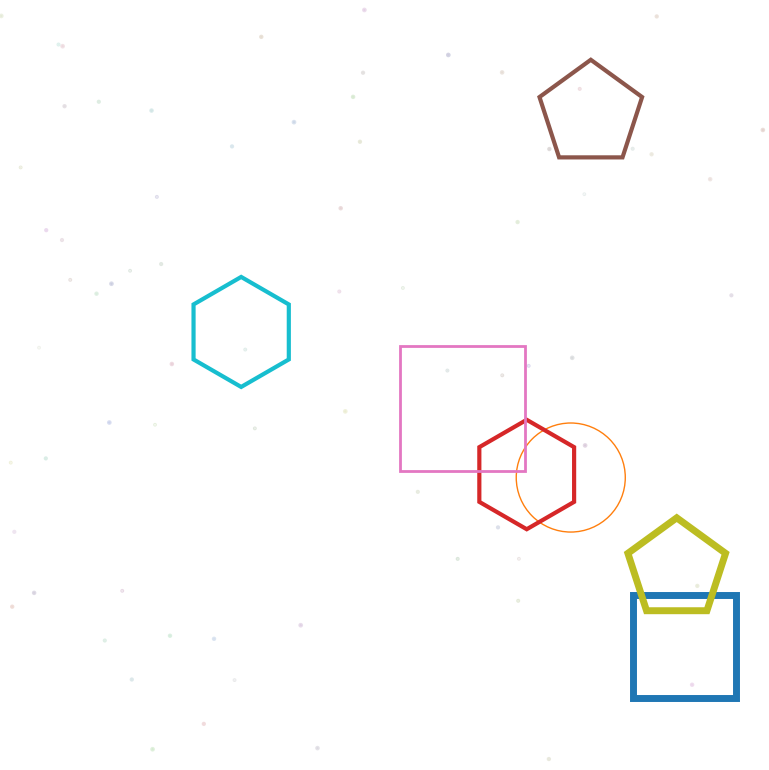[{"shape": "square", "thickness": 2.5, "radius": 0.34, "center": [0.889, 0.16]}, {"shape": "circle", "thickness": 0.5, "radius": 0.35, "center": [0.741, 0.38]}, {"shape": "hexagon", "thickness": 1.5, "radius": 0.36, "center": [0.684, 0.384]}, {"shape": "pentagon", "thickness": 1.5, "radius": 0.35, "center": [0.767, 0.852]}, {"shape": "square", "thickness": 1, "radius": 0.41, "center": [0.6, 0.47]}, {"shape": "pentagon", "thickness": 2.5, "radius": 0.33, "center": [0.879, 0.261]}, {"shape": "hexagon", "thickness": 1.5, "radius": 0.36, "center": [0.313, 0.569]}]